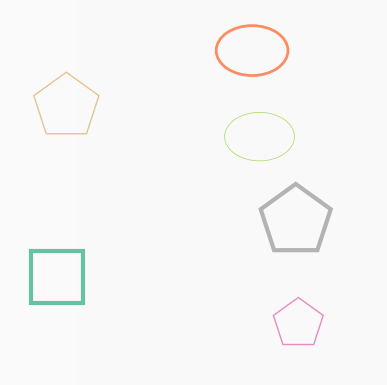[{"shape": "square", "thickness": 3, "radius": 0.34, "center": [0.148, 0.28]}, {"shape": "oval", "thickness": 2, "radius": 0.46, "center": [0.651, 0.869]}, {"shape": "pentagon", "thickness": 1, "radius": 0.34, "center": [0.77, 0.16]}, {"shape": "oval", "thickness": 0.5, "radius": 0.45, "center": [0.67, 0.645]}, {"shape": "pentagon", "thickness": 1, "radius": 0.44, "center": [0.171, 0.724]}, {"shape": "pentagon", "thickness": 3, "radius": 0.48, "center": [0.763, 0.427]}]